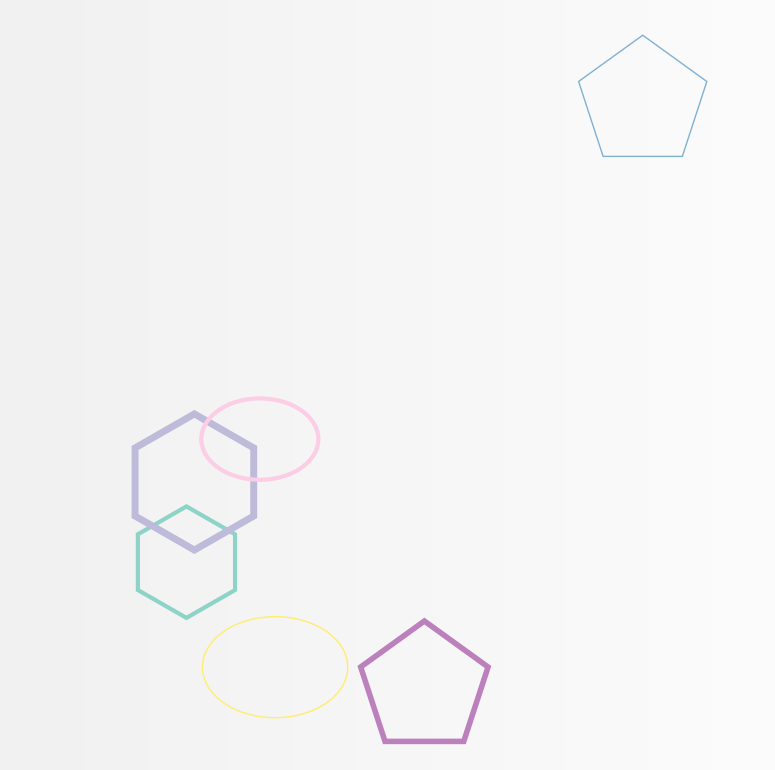[{"shape": "hexagon", "thickness": 1.5, "radius": 0.36, "center": [0.241, 0.27]}, {"shape": "hexagon", "thickness": 2.5, "radius": 0.44, "center": [0.251, 0.374]}, {"shape": "pentagon", "thickness": 0.5, "radius": 0.43, "center": [0.829, 0.867]}, {"shape": "oval", "thickness": 1.5, "radius": 0.38, "center": [0.335, 0.43]}, {"shape": "pentagon", "thickness": 2, "radius": 0.43, "center": [0.548, 0.107]}, {"shape": "oval", "thickness": 0.5, "radius": 0.47, "center": [0.355, 0.134]}]